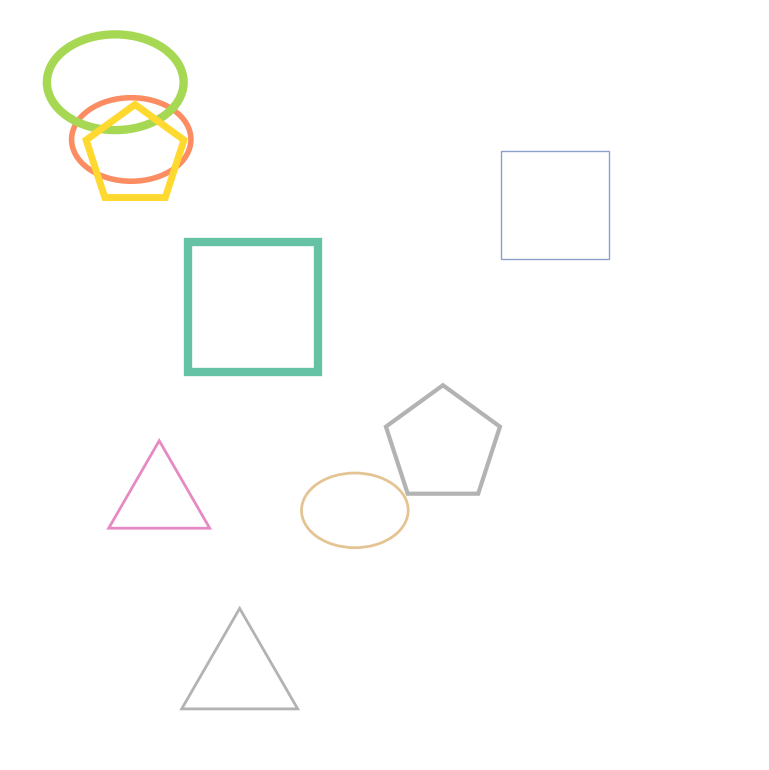[{"shape": "square", "thickness": 3, "radius": 0.42, "center": [0.329, 0.601]}, {"shape": "oval", "thickness": 2, "radius": 0.39, "center": [0.17, 0.819]}, {"shape": "square", "thickness": 0.5, "radius": 0.35, "center": [0.721, 0.733]}, {"shape": "triangle", "thickness": 1, "radius": 0.38, "center": [0.207, 0.352]}, {"shape": "oval", "thickness": 3, "radius": 0.44, "center": [0.15, 0.893]}, {"shape": "pentagon", "thickness": 2.5, "radius": 0.33, "center": [0.175, 0.798]}, {"shape": "oval", "thickness": 1, "radius": 0.35, "center": [0.461, 0.337]}, {"shape": "triangle", "thickness": 1, "radius": 0.44, "center": [0.311, 0.123]}, {"shape": "pentagon", "thickness": 1.5, "radius": 0.39, "center": [0.575, 0.422]}]